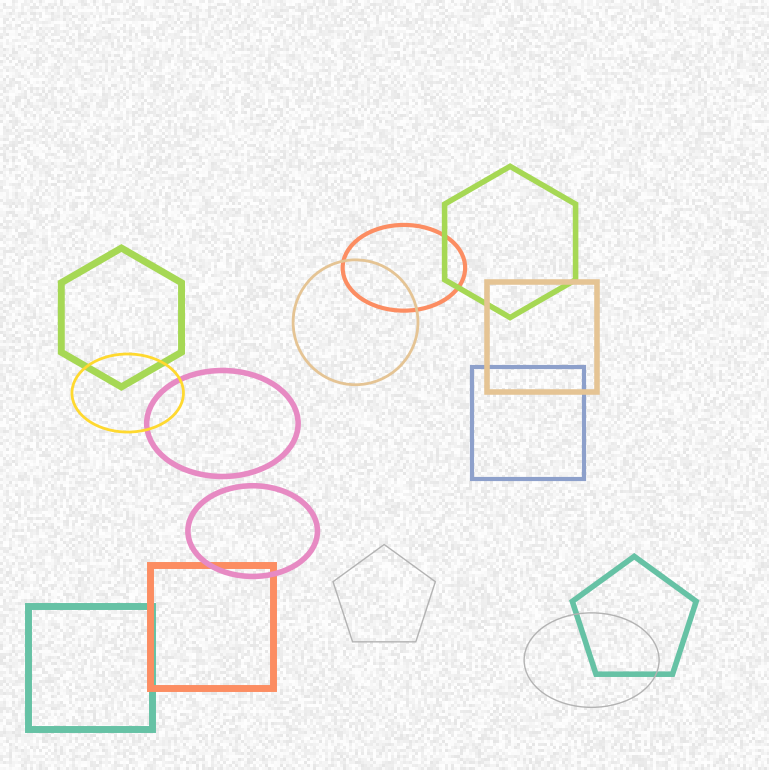[{"shape": "pentagon", "thickness": 2, "radius": 0.42, "center": [0.824, 0.193]}, {"shape": "square", "thickness": 2.5, "radius": 0.4, "center": [0.117, 0.133]}, {"shape": "square", "thickness": 2.5, "radius": 0.4, "center": [0.275, 0.186]}, {"shape": "oval", "thickness": 1.5, "radius": 0.4, "center": [0.525, 0.652]}, {"shape": "square", "thickness": 1.5, "radius": 0.36, "center": [0.686, 0.45]}, {"shape": "oval", "thickness": 2, "radius": 0.42, "center": [0.328, 0.31]}, {"shape": "oval", "thickness": 2, "radius": 0.49, "center": [0.289, 0.45]}, {"shape": "hexagon", "thickness": 2.5, "radius": 0.45, "center": [0.158, 0.588]}, {"shape": "hexagon", "thickness": 2, "radius": 0.49, "center": [0.662, 0.686]}, {"shape": "oval", "thickness": 1, "radius": 0.36, "center": [0.166, 0.49]}, {"shape": "circle", "thickness": 1, "radius": 0.41, "center": [0.462, 0.581]}, {"shape": "square", "thickness": 2, "radius": 0.36, "center": [0.704, 0.562]}, {"shape": "oval", "thickness": 0.5, "radius": 0.44, "center": [0.768, 0.143]}, {"shape": "pentagon", "thickness": 0.5, "radius": 0.35, "center": [0.499, 0.223]}]